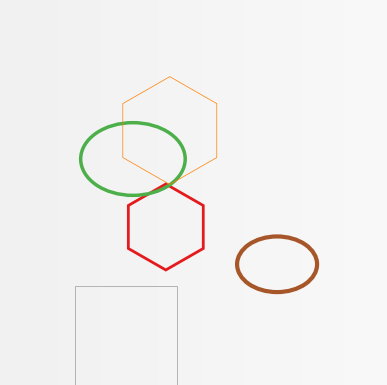[{"shape": "hexagon", "thickness": 2, "radius": 0.56, "center": [0.428, 0.41]}, {"shape": "oval", "thickness": 2.5, "radius": 0.67, "center": [0.343, 0.587]}, {"shape": "hexagon", "thickness": 0.5, "radius": 0.7, "center": [0.438, 0.661]}, {"shape": "oval", "thickness": 3, "radius": 0.52, "center": [0.715, 0.314]}, {"shape": "square", "thickness": 0.5, "radius": 0.66, "center": [0.326, 0.125]}]